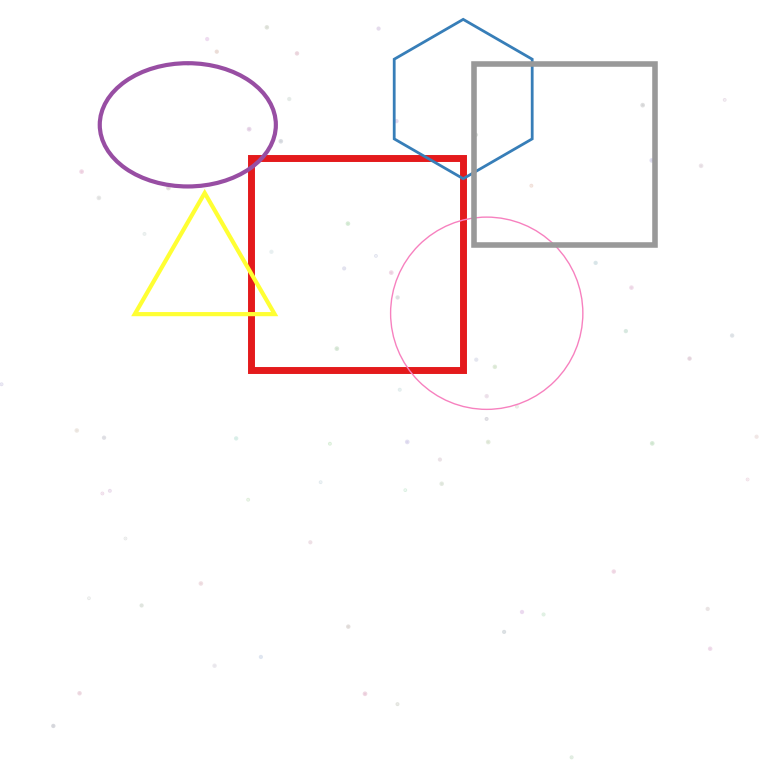[{"shape": "square", "thickness": 2.5, "radius": 0.69, "center": [0.464, 0.657]}, {"shape": "hexagon", "thickness": 1, "radius": 0.52, "center": [0.602, 0.871]}, {"shape": "oval", "thickness": 1.5, "radius": 0.57, "center": [0.244, 0.838]}, {"shape": "triangle", "thickness": 1.5, "radius": 0.52, "center": [0.266, 0.644]}, {"shape": "circle", "thickness": 0.5, "radius": 0.62, "center": [0.632, 0.593]}, {"shape": "square", "thickness": 2, "radius": 0.59, "center": [0.734, 0.799]}]